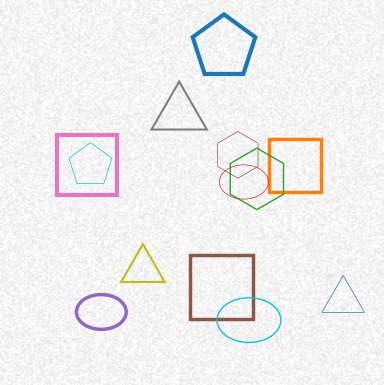[{"shape": "pentagon", "thickness": 3, "radius": 0.43, "center": [0.582, 0.877]}, {"shape": "triangle", "thickness": 0.5, "radius": 0.32, "center": [0.891, 0.221]}, {"shape": "square", "thickness": 2.5, "radius": 0.34, "center": [0.767, 0.57]}, {"shape": "hexagon", "thickness": 1, "radius": 0.4, "center": [0.667, 0.535]}, {"shape": "oval", "thickness": 0.5, "radius": 0.32, "center": [0.633, 0.527]}, {"shape": "oval", "thickness": 2.5, "radius": 0.32, "center": [0.263, 0.19]}, {"shape": "square", "thickness": 2.5, "radius": 0.41, "center": [0.575, 0.255]}, {"shape": "hexagon", "thickness": 0.5, "radius": 0.3, "center": [0.618, 0.598]}, {"shape": "square", "thickness": 3, "radius": 0.39, "center": [0.225, 0.572]}, {"shape": "triangle", "thickness": 1.5, "radius": 0.41, "center": [0.465, 0.705]}, {"shape": "triangle", "thickness": 1.5, "radius": 0.33, "center": [0.371, 0.3]}, {"shape": "oval", "thickness": 1, "radius": 0.41, "center": [0.647, 0.169]}, {"shape": "pentagon", "thickness": 0.5, "radius": 0.29, "center": [0.235, 0.571]}]